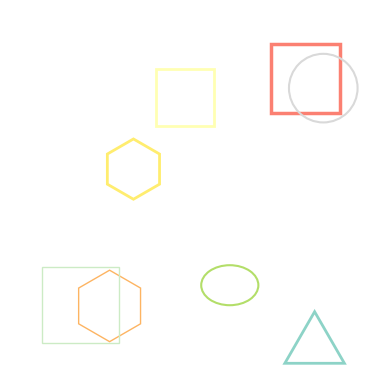[{"shape": "triangle", "thickness": 2, "radius": 0.45, "center": [0.817, 0.101]}, {"shape": "square", "thickness": 2, "radius": 0.37, "center": [0.481, 0.747]}, {"shape": "square", "thickness": 2.5, "radius": 0.45, "center": [0.795, 0.797]}, {"shape": "hexagon", "thickness": 1, "radius": 0.46, "center": [0.285, 0.205]}, {"shape": "oval", "thickness": 1.5, "radius": 0.37, "center": [0.597, 0.259]}, {"shape": "circle", "thickness": 1.5, "radius": 0.45, "center": [0.84, 0.771]}, {"shape": "square", "thickness": 1, "radius": 0.5, "center": [0.208, 0.208]}, {"shape": "hexagon", "thickness": 2, "radius": 0.39, "center": [0.347, 0.561]}]